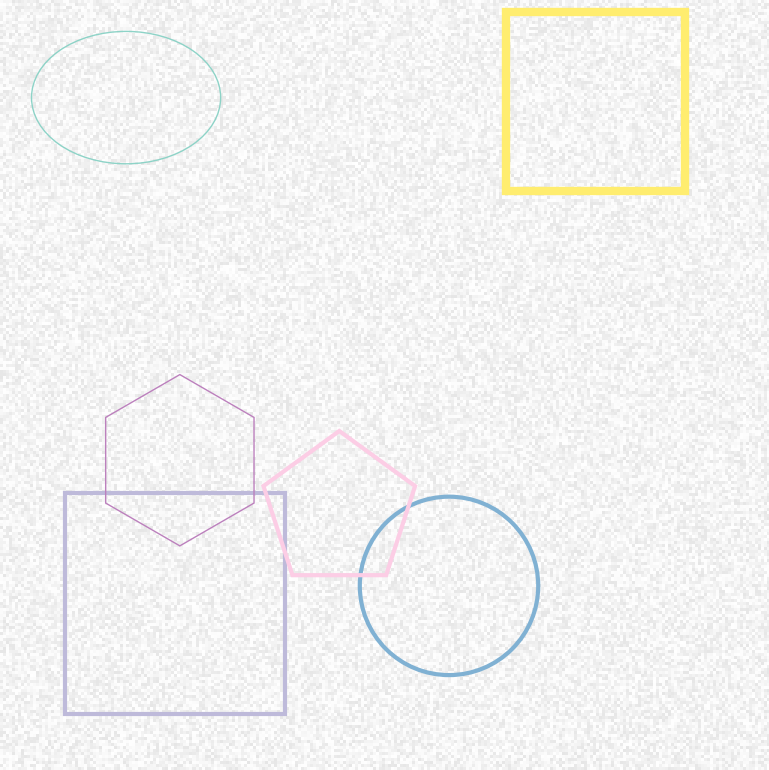[{"shape": "oval", "thickness": 0.5, "radius": 0.61, "center": [0.164, 0.873]}, {"shape": "square", "thickness": 1.5, "radius": 0.72, "center": [0.227, 0.217]}, {"shape": "circle", "thickness": 1.5, "radius": 0.58, "center": [0.583, 0.239]}, {"shape": "pentagon", "thickness": 1.5, "radius": 0.52, "center": [0.441, 0.337]}, {"shape": "hexagon", "thickness": 0.5, "radius": 0.56, "center": [0.234, 0.402]}, {"shape": "square", "thickness": 3, "radius": 0.58, "center": [0.774, 0.868]}]